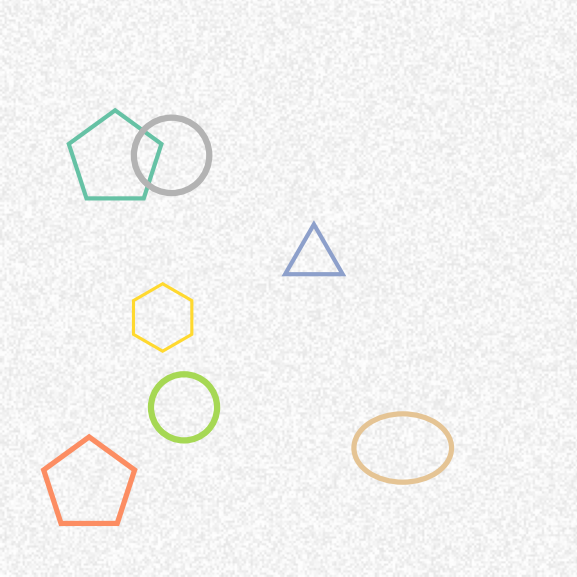[{"shape": "pentagon", "thickness": 2, "radius": 0.42, "center": [0.199, 0.724]}, {"shape": "pentagon", "thickness": 2.5, "radius": 0.41, "center": [0.154, 0.16]}, {"shape": "triangle", "thickness": 2, "radius": 0.29, "center": [0.544, 0.553]}, {"shape": "circle", "thickness": 3, "radius": 0.29, "center": [0.319, 0.294]}, {"shape": "hexagon", "thickness": 1.5, "radius": 0.29, "center": [0.282, 0.449]}, {"shape": "oval", "thickness": 2.5, "radius": 0.42, "center": [0.697, 0.223]}, {"shape": "circle", "thickness": 3, "radius": 0.33, "center": [0.297, 0.73]}]